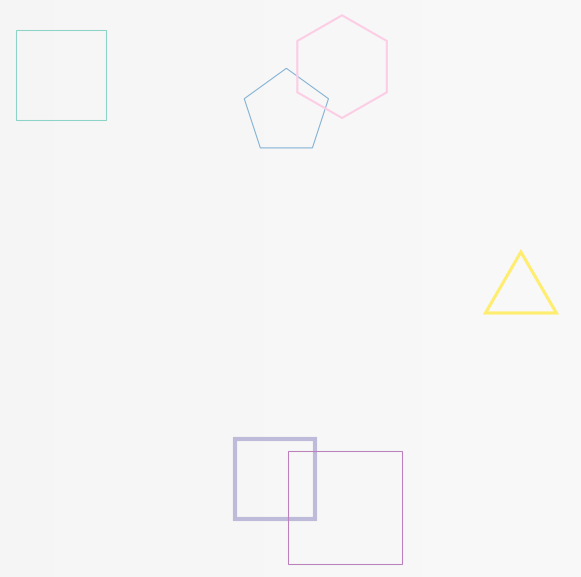[{"shape": "square", "thickness": 0.5, "radius": 0.39, "center": [0.105, 0.869]}, {"shape": "square", "thickness": 2, "radius": 0.34, "center": [0.473, 0.17]}, {"shape": "pentagon", "thickness": 0.5, "radius": 0.38, "center": [0.493, 0.805]}, {"shape": "hexagon", "thickness": 1, "radius": 0.44, "center": [0.589, 0.884]}, {"shape": "square", "thickness": 0.5, "radius": 0.49, "center": [0.594, 0.12]}, {"shape": "triangle", "thickness": 1.5, "radius": 0.35, "center": [0.896, 0.492]}]